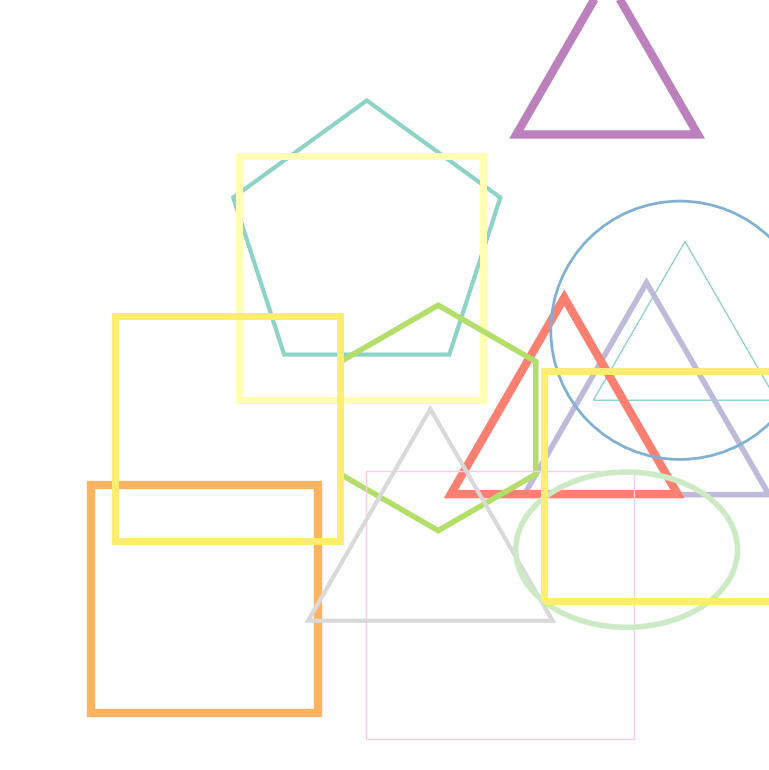[{"shape": "pentagon", "thickness": 1.5, "radius": 0.91, "center": [0.476, 0.687]}, {"shape": "triangle", "thickness": 0.5, "radius": 0.69, "center": [0.89, 0.549]}, {"shape": "square", "thickness": 2.5, "radius": 0.79, "center": [0.469, 0.639]}, {"shape": "triangle", "thickness": 2, "radius": 0.92, "center": [0.84, 0.449]}, {"shape": "triangle", "thickness": 3, "radius": 0.85, "center": [0.733, 0.443]}, {"shape": "circle", "thickness": 1, "radius": 0.84, "center": [0.883, 0.571]}, {"shape": "square", "thickness": 3, "radius": 0.74, "center": [0.266, 0.222]}, {"shape": "hexagon", "thickness": 2, "radius": 0.73, "center": [0.569, 0.457]}, {"shape": "square", "thickness": 0.5, "radius": 0.87, "center": [0.649, 0.214]}, {"shape": "triangle", "thickness": 1.5, "radius": 0.92, "center": [0.559, 0.286]}, {"shape": "triangle", "thickness": 3, "radius": 0.68, "center": [0.788, 0.893]}, {"shape": "oval", "thickness": 2, "radius": 0.72, "center": [0.814, 0.286]}, {"shape": "square", "thickness": 2.5, "radius": 0.73, "center": [0.295, 0.443]}, {"shape": "square", "thickness": 2.5, "radius": 0.75, "center": [0.857, 0.369]}]